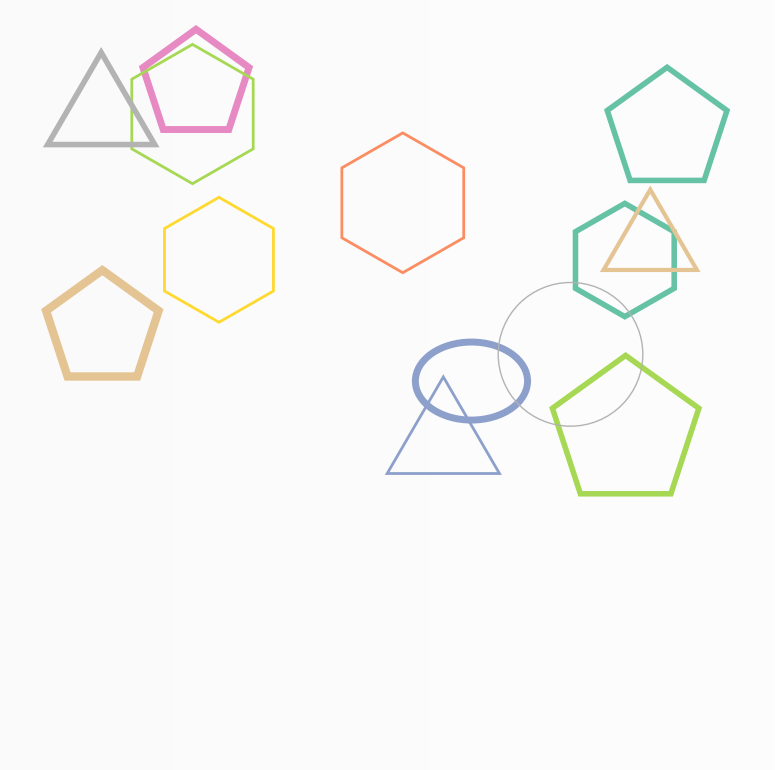[{"shape": "hexagon", "thickness": 2, "radius": 0.37, "center": [0.806, 0.662]}, {"shape": "pentagon", "thickness": 2, "radius": 0.41, "center": [0.861, 0.831]}, {"shape": "hexagon", "thickness": 1, "radius": 0.45, "center": [0.52, 0.737]}, {"shape": "triangle", "thickness": 1, "radius": 0.42, "center": [0.572, 0.427]}, {"shape": "oval", "thickness": 2.5, "radius": 0.36, "center": [0.608, 0.505]}, {"shape": "pentagon", "thickness": 2.5, "radius": 0.36, "center": [0.253, 0.89]}, {"shape": "hexagon", "thickness": 1, "radius": 0.45, "center": [0.248, 0.852]}, {"shape": "pentagon", "thickness": 2, "radius": 0.5, "center": [0.807, 0.439]}, {"shape": "hexagon", "thickness": 1, "radius": 0.41, "center": [0.283, 0.663]}, {"shape": "pentagon", "thickness": 3, "radius": 0.38, "center": [0.132, 0.573]}, {"shape": "triangle", "thickness": 1.5, "radius": 0.35, "center": [0.839, 0.684]}, {"shape": "circle", "thickness": 0.5, "radius": 0.47, "center": [0.736, 0.54]}, {"shape": "triangle", "thickness": 2, "radius": 0.4, "center": [0.131, 0.852]}]